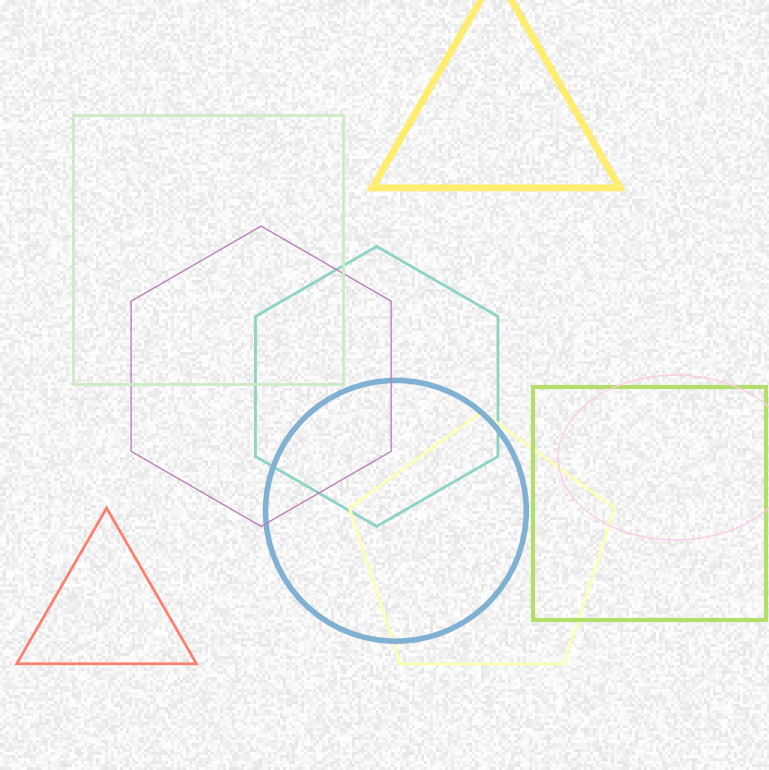[{"shape": "hexagon", "thickness": 1, "radius": 0.91, "center": [0.489, 0.498]}, {"shape": "pentagon", "thickness": 1, "radius": 0.91, "center": [0.626, 0.284]}, {"shape": "triangle", "thickness": 1, "radius": 0.67, "center": [0.138, 0.205]}, {"shape": "circle", "thickness": 2, "radius": 0.85, "center": [0.514, 0.337]}, {"shape": "square", "thickness": 1.5, "radius": 0.76, "center": [0.844, 0.346]}, {"shape": "oval", "thickness": 0.5, "radius": 0.76, "center": [0.878, 0.406]}, {"shape": "hexagon", "thickness": 0.5, "radius": 0.97, "center": [0.339, 0.511]}, {"shape": "square", "thickness": 1, "radius": 0.88, "center": [0.27, 0.676]}, {"shape": "triangle", "thickness": 2.5, "radius": 0.93, "center": [0.644, 0.849]}]